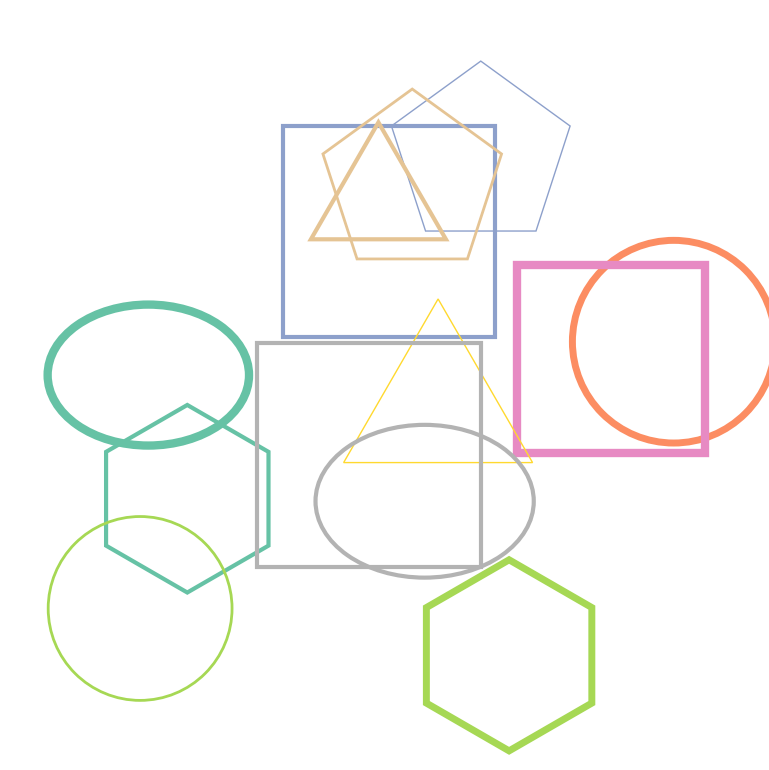[{"shape": "hexagon", "thickness": 1.5, "radius": 0.61, "center": [0.243, 0.352]}, {"shape": "oval", "thickness": 3, "radius": 0.65, "center": [0.193, 0.513]}, {"shape": "circle", "thickness": 2.5, "radius": 0.66, "center": [0.875, 0.556]}, {"shape": "square", "thickness": 1.5, "radius": 0.69, "center": [0.505, 0.699]}, {"shape": "pentagon", "thickness": 0.5, "radius": 0.61, "center": [0.624, 0.799]}, {"shape": "square", "thickness": 3, "radius": 0.61, "center": [0.793, 0.534]}, {"shape": "circle", "thickness": 1, "radius": 0.6, "center": [0.182, 0.21]}, {"shape": "hexagon", "thickness": 2.5, "radius": 0.62, "center": [0.661, 0.149]}, {"shape": "triangle", "thickness": 0.5, "radius": 0.71, "center": [0.569, 0.47]}, {"shape": "pentagon", "thickness": 1, "radius": 0.61, "center": [0.535, 0.762]}, {"shape": "triangle", "thickness": 1.5, "radius": 0.51, "center": [0.491, 0.74]}, {"shape": "square", "thickness": 1.5, "radius": 0.73, "center": [0.479, 0.409]}, {"shape": "oval", "thickness": 1.5, "radius": 0.71, "center": [0.551, 0.349]}]